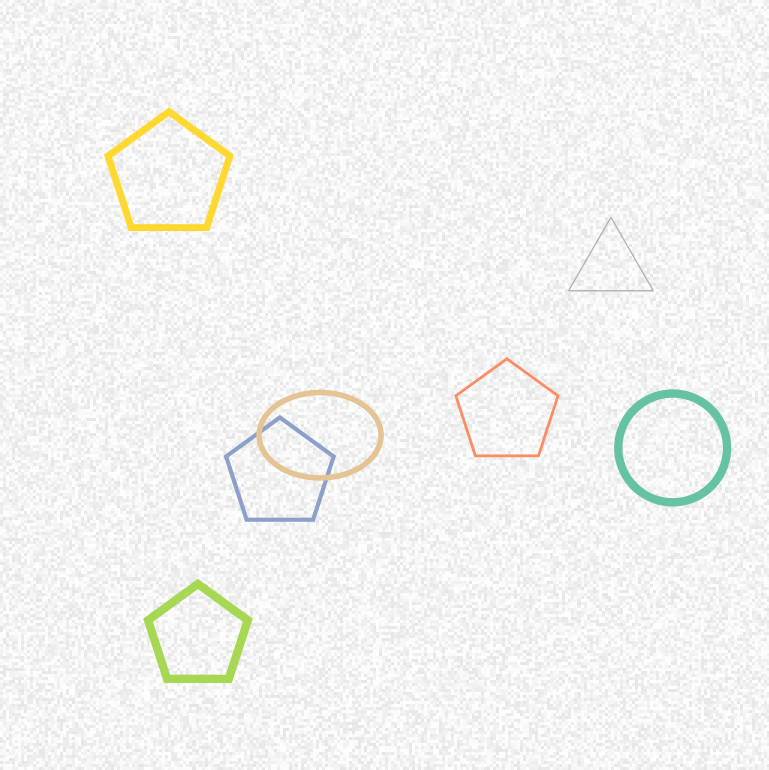[{"shape": "circle", "thickness": 3, "radius": 0.35, "center": [0.874, 0.418]}, {"shape": "pentagon", "thickness": 1, "radius": 0.35, "center": [0.658, 0.464]}, {"shape": "pentagon", "thickness": 1.5, "radius": 0.37, "center": [0.363, 0.384]}, {"shape": "pentagon", "thickness": 3, "radius": 0.34, "center": [0.257, 0.173]}, {"shape": "pentagon", "thickness": 2.5, "radius": 0.42, "center": [0.219, 0.772]}, {"shape": "oval", "thickness": 2, "radius": 0.4, "center": [0.416, 0.435]}, {"shape": "triangle", "thickness": 0.5, "radius": 0.32, "center": [0.793, 0.654]}]